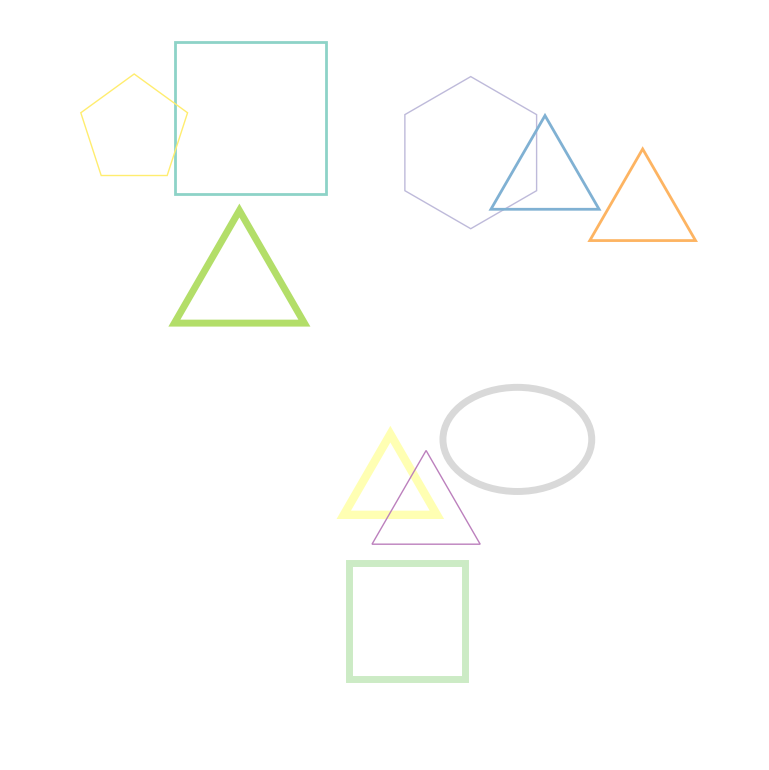[{"shape": "square", "thickness": 1, "radius": 0.49, "center": [0.326, 0.847]}, {"shape": "triangle", "thickness": 3, "radius": 0.35, "center": [0.507, 0.366]}, {"shape": "hexagon", "thickness": 0.5, "radius": 0.49, "center": [0.611, 0.802]}, {"shape": "triangle", "thickness": 1, "radius": 0.41, "center": [0.708, 0.769]}, {"shape": "triangle", "thickness": 1, "radius": 0.4, "center": [0.835, 0.727]}, {"shape": "triangle", "thickness": 2.5, "radius": 0.49, "center": [0.311, 0.629]}, {"shape": "oval", "thickness": 2.5, "radius": 0.48, "center": [0.672, 0.429]}, {"shape": "triangle", "thickness": 0.5, "radius": 0.41, "center": [0.553, 0.334]}, {"shape": "square", "thickness": 2.5, "radius": 0.38, "center": [0.529, 0.193]}, {"shape": "pentagon", "thickness": 0.5, "radius": 0.36, "center": [0.174, 0.831]}]